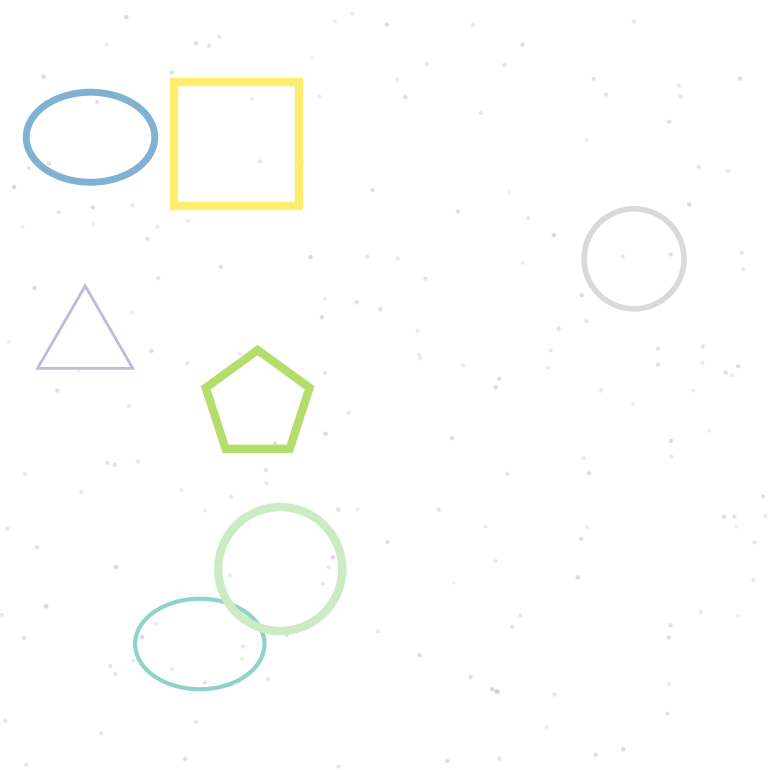[{"shape": "oval", "thickness": 1.5, "radius": 0.42, "center": [0.26, 0.164]}, {"shape": "triangle", "thickness": 1, "radius": 0.36, "center": [0.111, 0.557]}, {"shape": "oval", "thickness": 2.5, "radius": 0.42, "center": [0.118, 0.822]}, {"shape": "pentagon", "thickness": 3, "radius": 0.35, "center": [0.335, 0.475]}, {"shape": "circle", "thickness": 2, "radius": 0.32, "center": [0.823, 0.664]}, {"shape": "circle", "thickness": 3, "radius": 0.4, "center": [0.364, 0.261]}, {"shape": "square", "thickness": 3, "radius": 0.4, "center": [0.307, 0.813]}]